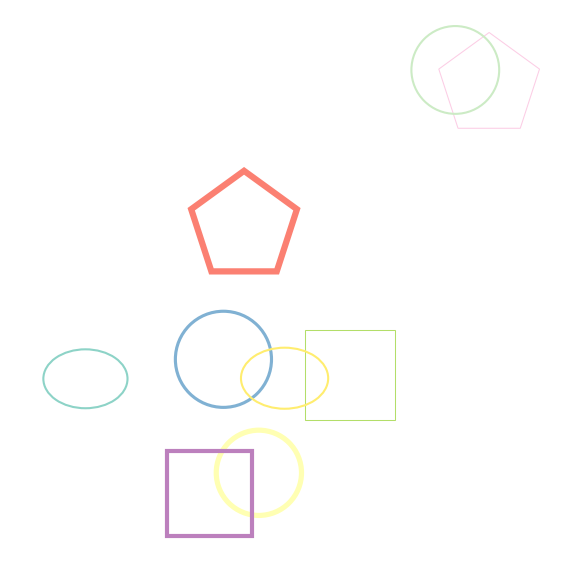[{"shape": "oval", "thickness": 1, "radius": 0.36, "center": [0.148, 0.343]}, {"shape": "circle", "thickness": 2.5, "radius": 0.37, "center": [0.448, 0.18]}, {"shape": "pentagon", "thickness": 3, "radius": 0.48, "center": [0.423, 0.607]}, {"shape": "circle", "thickness": 1.5, "radius": 0.42, "center": [0.387, 0.377]}, {"shape": "square", "thickness": 0.5, "radius": 0.39, "center": [0.606, 0.35]}, {"shape": "pentagon", "thickness": 0.5, "radius": 0.46, "center": [0.847, 0.851]}, {"shape": "square", "thickness": 2, "radius": 0.37, "center": [0.362, 0.144]}, {"shape": "circle", "thickness": 1, "radius": 0.38, "center": [0.788, 0.878]}, {"shape": "oval", "thickness": 1, "radius": 0.38, "center": [0.493, 0.344]}]